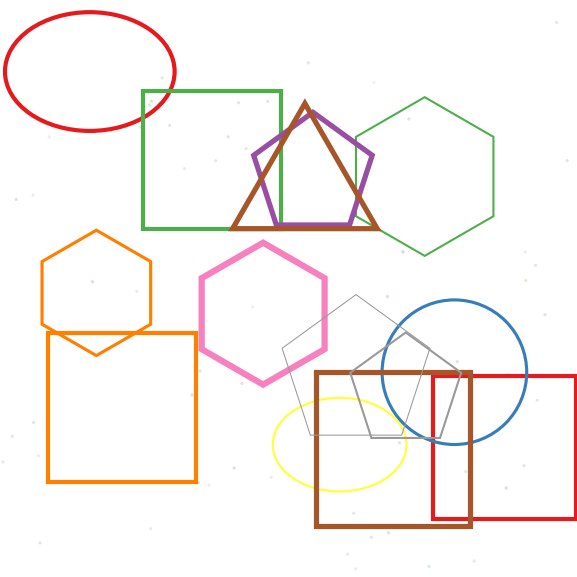[{"shape": "oval", "thickness": 2, "radius": 0.73, "center": [0.155, 0.875]}, {"shape": "square", "thickness": 2, "radius": 0.62, "center": [0.874, 0.224]}, {"shape": "circle", "thickness": 1.5, "radius": 0.63, "center": [0.787, 0.355]}, {"shape": "square", "thickness": 2, "radius": 0.6, "center": [0.367, 0.722]}, {"shape": "hexagon", "thickness": 1, "radius": 0.69, "center": [0.735, 0.693]}, {"shape": "pentagon", "thickness": 2.5, "radius": 0.54, "center": [0.542, 0.697]}, {"shape": "hexagon", "thickness": 1.5, "radius": 0.54, "center": [0.167, 0.492]}, {"shape": "square", "thickness": 2, "radius": 0.64, "center": [0.211, 0.294]}, {"shape": "oval", "thickness": 1, "radius": 0.58, "center": [0.588, 0.229]}, {"shape": "square", "thickness": 2.5, "radius": 0.67, "center": [0.681, 0.222]}, {"shape": "triangle", "thickness": 2.5, "radius": 0.72, "center": [0.528, 0.675]}, {"shape": "hexagon", "thickness": 3, "radius": 0.61, "center": [0.456, 0.456]}, {"shape": "pentagon", "thickness": 1, "radius": 0.51, "center": [0.703, 0.322]}, {"shape": "pentagon", "thickness": 0.5, "radius": 0.67, "center": [0.616, 0.354]}]